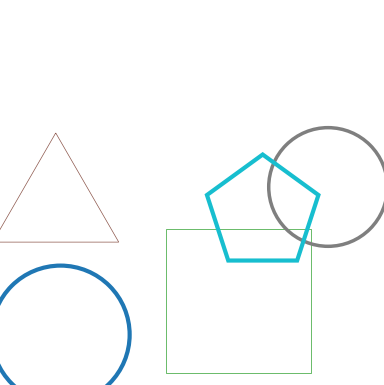[{"shape": "circle", "thickness": 3, "radius": 0.9, "center": [0.157, 0.131]}, {"shape": "square", "thickness": 0.5, "radius": 0.94, "center": [0.619, 0.219]}, {"shape": "triangle", "thickness": 0.5, "radius": 0.95, "center": [0.145, 0.466]}, {"shape": "circle", "thickness": 2.5, "radius": 0.77, "center": [0.852, 0.514]}, {"shape": "pentagon", "thickness": 3, "radius": 0.76, "center": [0.682, 0.446]}]